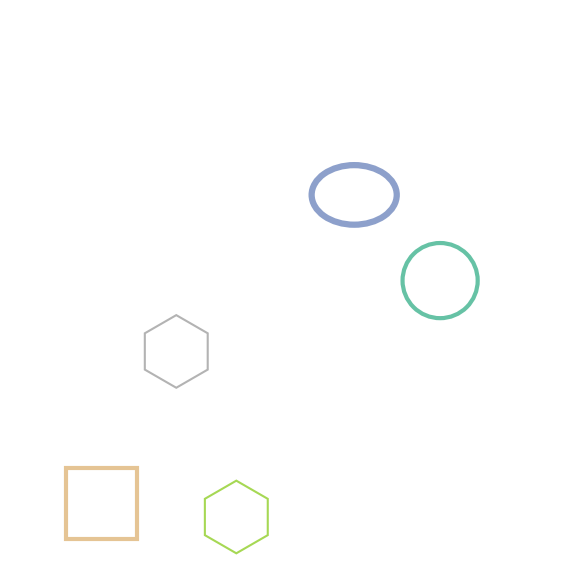[{"shape": "circle", "thickness": 2, "radius": 0.33, "center": [0.762, 0.513]}, {"shape": "oval", "thickness": 3, "radius": 0.37, "center": [0.613, 0.662]}, {"shape": "hexagon", "thickness": 1, "radius": 0.31, "center": [0.409, 0.104]}, {"shape": "square", "thickness": 2, "radius": 0.31, "center": [0.176, 0.127]}, {"shape": "hexagon", "thickness": 1, "radius": 0.31, "center": [0.305, 0.391]}]